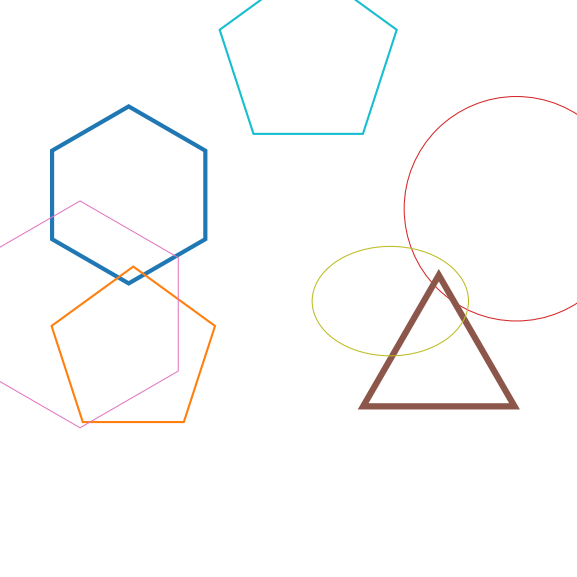[{"shape": "hexagon", "thickness": 2, "radius": 0.77, "center": [0.223, 0.662]}, {"shape": "pentagon", "thickness": 1, "radius": 0.74, "center": [0.231, 0.389]}, {"shape": "circle", "thickness": 0.5, "radius": 0.97, "center": [0.894, 0.638]}, {"shape": "triangle", "thickness": 3, "radius": 0.76, "center": [0.76, 0.371]}, {"shape": "hexagon", "thickness": 0.5, "radius": 0.98, "center": [0.139, 0.455]}, {"shape": "oval", "thickness": 0.5, "radius": 0.68, "center": [0.676, 0.478]}, {"shape": "pentagon", "thickness": 1, "radius": 0.81, "center": [0.534, 0.898]}]